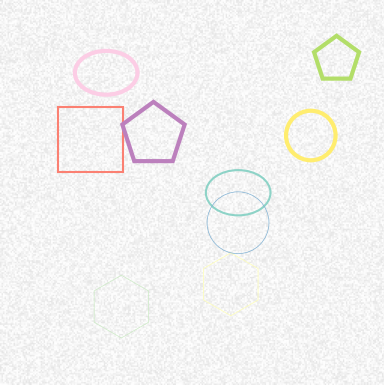[{"shape": "oval", "thickness": 1.5, "radius": 0.42, "center": [0.619, 0.499]}, {"shape": "hexagon", "thickness": 0.5, "radius": 0.41, "center": [0.6, 0.262]}, {"shape": "square", "thickness": 1.5, "radius": 0.42, "center": [0.236, 0.638]}, {"shape": "circle", "thickness": 0.5, "radius": 0.4, "center": [0.618, 0.421]}, {"shape": "pentagon", "thickness": 3, "radius": 0.31, "center": [0.874, 0.845]}, {"shape": "oval", "thickness": 3, "radius": 0.41, "center": [0.276, 0.811]}, {"shape": "pentagon", "thickness": 3, "radius": 0.43, "center": [0.399, 0.65]}, {"shape": "hexagon", "thickness": 0.5, "radius": 0.41, "center": [0.315, 0.204]}, {"shape": "circle", "thickness": 3, "radius": 0.32, "center": [0.807, 0.648]}]